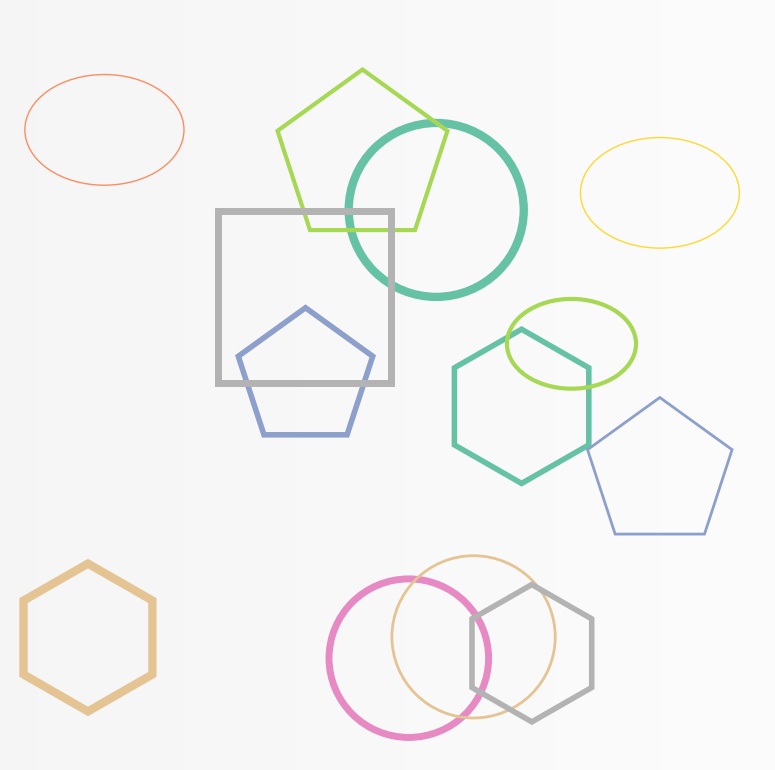[{"shape": "circle", "thickness": 3, "radius": 0.56, "center": [0.563, 0.727]}, {"shape": "hexagon", "thickness": 2, "radius": 0.5, "center": [0.673, 0.472]}, {"shape": "oval", "thickness": 0.5, "radius": 0.51, "center": [0.135, 0.831]}, {"shape": "pentagon", "thickness": 2, "radius": 0.46, "center": [0.394, 0.509]}, {"shape": "pentagon", "thickness": 1, "radius": 0.49, "center": [0.851, 0.386]}, {"shape": "circle", "thickness": 2.5, "radius": 0.51, "center": [0.527, 0.145]}, {"shape": "pentagon", "thickness": 1.5, "radius": 0.58, "center": [0.468, 0.794]}, {"shape": "oval", "thickness": 1.5, "radius": 0.42, "center": [0.737, 0.554]}, {"shape": "oval", "thickness": 0.5, "radius": 0.51, "center": [0.852, 0.75]}, {"shape": "hexagon", "thickness": 3, "radius": 0.48, "center": [0.113, 0.172]}, {"shape": "circle", "thickness": 1, "radius": 0.53, "center": [0.611, 0.173]}, {"shape": "hexagon", "thickness": 2, "radius": 0.45, "center": [0.686, 0.152]}, {"shape": "square", "thickness": 2.5, "radius": 0.56, "center": [0.393, 0.614]}]